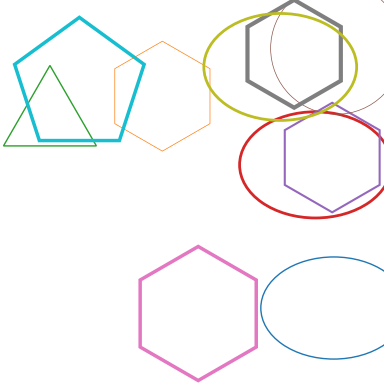[{"shape": "oval", "thickness": 1, "radius": 0.95, "center": [0.867, 0.2]}, {"shape": "hexagon", "thickness": 0.5, "radius": 0.71, "center": [0.422, 0.75]}, {"shape": "triangle", "thickness": 1, "radius": 0.7, "center": [0.13, 0.691]}, {"shape": "oval", "thickness": 2, "radius": 0.99, "center": [0.819, 0.572]}, {"shape": "hexagon", "thickness": 1.5, "radius": 0.71, "center": [0.863, 0.591]}, {"shape": "circle", "thickness": 0.5, "radius": 0.86, "center": [0.874, 0.874]}, {"shape": "hexagon", "thickness": 2.5, "radius": 0.87, "center": [0.515, 0.186]}, {"shape": "hexagon", "thickness": 3, "radius": 0.7, "center": [0.764, 0.86]}, {"shape": "oval", "thickness": 2, "radius": 0.99, "center": [0.728, 0.826]}, {"shape": "pentagon", "thickness": 2.5, "radius": 0.88, "center": [0.206, 0.778]}]